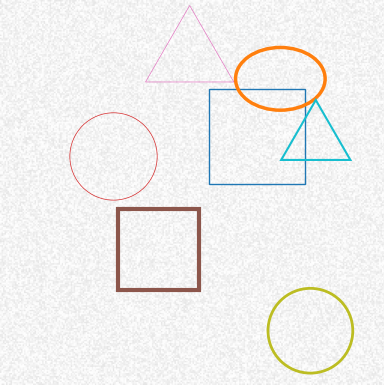[{"shape": "square", "thickness": 1, "radius": 0.62, "center": [0.668, 0.645]}, {"shape": "oval", "thickness": 2.5, "radius": 0.58, "center": [0.728, 0.795]}, {"shape": "circle", "thickness": 0.5, "radius": 0.57, "center": [0.295, 0.594]}, {"shape": "square", "thickness": 3, "radius": 0.53, "center": [0.412, 0.352]}, {"shape": "triangle", "thickness": 0.5, "radius": 0.66, "center": [0.493, 0.853]}, {"shape": "circle", "thickness": 2, "radius": 0.55, "center": [0.806, 0.141]}, {"shape": "triangle", "thickness": 1.5, "radius": 0.52, "center": [0.82, 0.636]}]